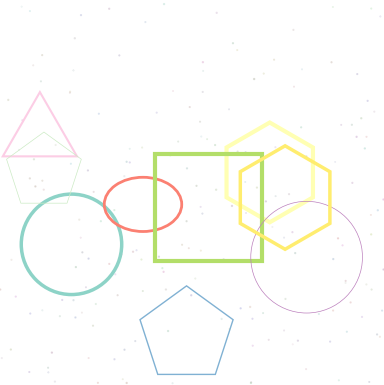[{"shape": "circle", "thickness": 2.5, "radius": 0.65, "center": [0.186, 0.365]}, {"shape": "hexagon", "thickness": 3, "radius": 0.65, "center": [0.701, 0.552]}, {"shape": "oval", "thickness": 2, "radius": 0.5, "center": [0.371, 0.469]}, {"shape": "pentagon", "thickness": 1, "radius": 0.64, "center": [0.485, 0.13]}, {"shape": "square", "thickness": 3, "radius": 0.7, "center": [0.541, 0.46]}, {"shape": "triangle", "thickness": 1.5, "radius": 0.56, "center": [0.104, 0.65]}, {"shape": "circle", "thickness": 0.5, "radius": 0.73, "center": [0.796, 0.332]}, {"shape": "pentagon", "thickness": 0.5, "radius": 0.51, "center": [0.114, 0.555]}, {"shape": "hexagon", "thickness": 2.5, "radius": 0.67, "center": [0.741, 0.487]}]